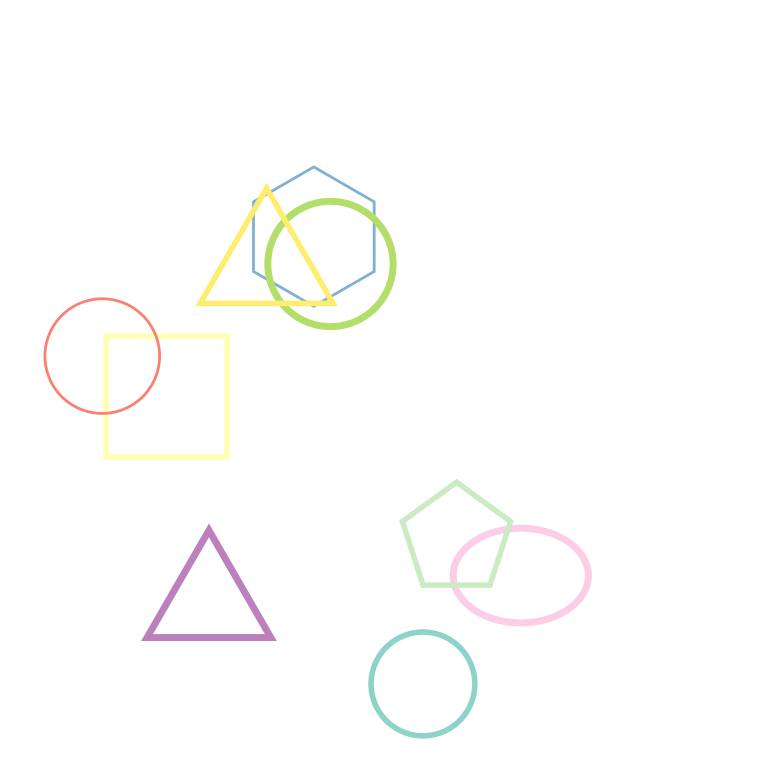[{"shape": "circle", "thickness": 2, "radius": 0.34, "center": [0.549, 0.112]}, {"shape": "square", "thickness": 2, "radius": 0.39, "center": [0.216, 0.485]}, {"shape": "circle", "thickness": 1, "radius": 0.37, "center": [0.133, 0.538]}, {"shape": "hexagon", "thickness": 1, "radius": 0.45, "center": [0.408, 0.693]}, {"shape": "circle", "thickness": 2.5, "radius": 0.41, "center": [0.429, 0.657]}, {"shape": "oval", "thickness": 2.5, "radius": 0.44, "center": [0.676, 0.253]}, {"shape": "triangle", "thickness": 2.5, "radius": 0.46, "center": [0.271, 0.218]}, {"shape": "pentagon", "thickness": 2, "radius": 0.37, "center": [0.593, 0.3]}, {"shape": "triangle", "thickness": 2, "radius": 0.5, "center": [0.346, 0.656]}]